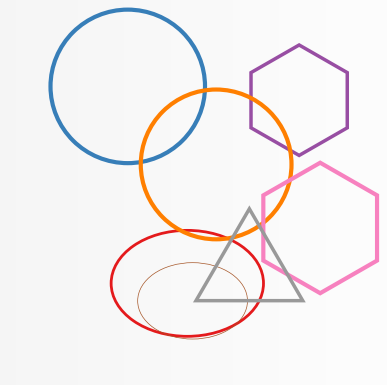[{"shape": "oval", "thickness": 2, "radius": 0.98, "center": [0.483, 0.264]}, {"shape": "circle", "thickness": 3, "radius": 1.0, "center": [0.33, 0.776]}, {"shape": "hexagon", "thickness": 2.5, "radius": 0.72, "center": [0.772, 0.74]}, {"shape": "circle", "thickness": 3, "radius": 0.97, "center": [0.558, 0.573]}, {"shape": "oval", "thickness": 0.5, "radius": 0.71, "center": [0.497, 0.219]}, {"shape": "hexagon", "thickness": 3, "radius": 0.85, "center": [0.826, 0.408]}, {"shape": "triangle", "thickness": 2.5, "radius": 0.8, "center": [0.644, 0.299]}]